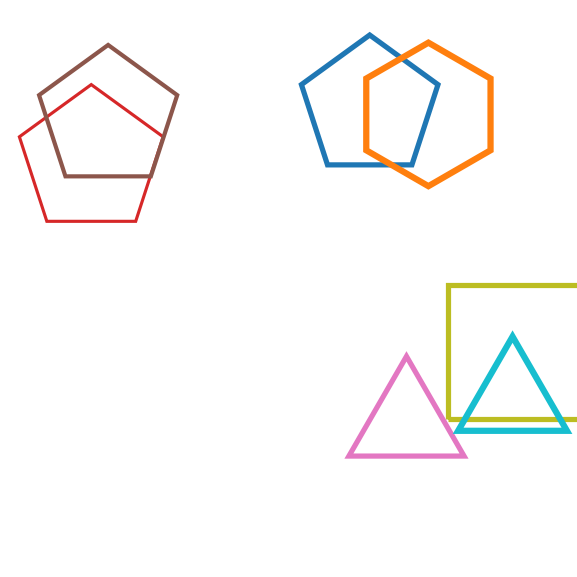[{"shape": "pentagon", "thickness": 2.5, "radius": 0.62, "center": [0.64, 0.814]}, {"shape": "hexagon", "thickness": 3, "radius": 0.62, "center": [0.742, 0.801]}, {"shape": "pentagon", "thickness": 1.5, "radius": 0.65, "center": [0.158, 0.722]}, {"shape": "pentagon", "thickness": 2, "radius": 0.63, "center": [0.187, 0.796]}, {"shape": "triangle", "thickness": 2.5, "radius": 0.58, "center": [0.704, 0.267]}, {"shape": "square", "thickness": 2.5, "radius": 0.58, "center": [0.891, 0.39]}, {"shape": "triangle", "thickness": 3, "radius": 0.54, "center": [0.888, 0.308]}]